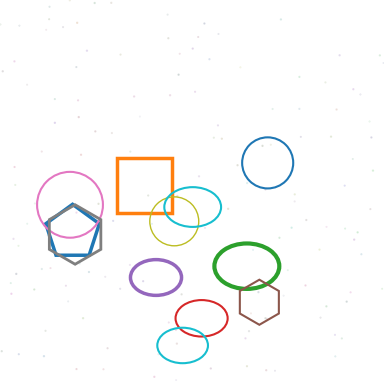[{"shape": "circle", "thickness": 1.5, "radius": 0.33, "center": [0.695, 0.577]}, {"shape": "pentagon", "thickness": 2.5, "radius": 0.37, "center": [0.188, 0.396]}, {"shape": "square", "thickness": 2.5, "radius": 0.35, "center": [0.376, 0.518]}, {"shape": "oval", "thickness": 3, "radius": 0.42, "center": [0.641, 0.309]}, {"shape": "oval", "thickness": 1.5, "radius": 0.34, "center": [0.524, 0.173]}, {"shape": "oval", "thickness": 2.5, "radius": 0.33, "center": [0.405, 0.279]}, {"shape": "hexagon", "thickness": 1.5, "radius": 0.29, "center": [0.674, 0.215]}, {"shape": "circle", "thickness": 1.5, "radius": 0.43, "center": [0.182, 0.468]}, {"shape": "hexagon", "thickness": 2, "radius": 0.39, "center": [0.195, 0.391]}, {"shape": "circle", "thickness": 1, "radius": 0.32, "center": [0.453, 0.425]}, {"shape": "oval", "thickness": 1.5, "radius": 0.33, "center": [0.474, 0.103]}, {"shape": "oval", "thickness": 1.5, "radius": 0.37, "center": [0.501, 0.462]}]